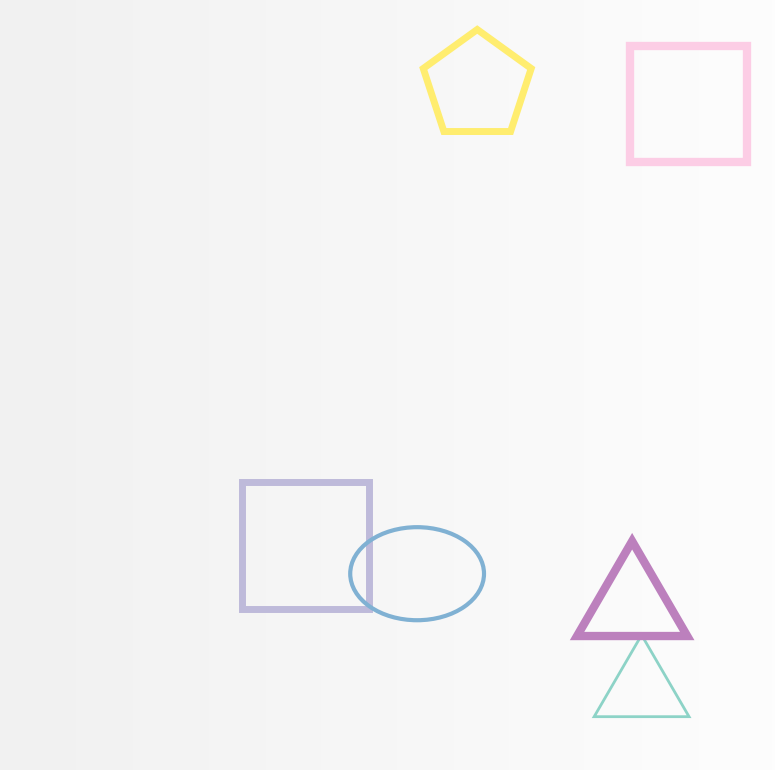[{"shape": "triangle", "thickness": 1, "radius": 0.35, "center": [0.828, 0.105]}, {"shape": "square", "thickness": 2.5, "radius": 0.41, "center": [0.394, 0.291]}, {"shape": "oval", "thickness": 1.5, "radius": 0.43, "center": [0.538, 0.255]}, {"shape": "square", "thickness": 3, "radius": 0.38, "center": [0.888, 0.865]}, {"shape": "triangle", "thickness": 3, "radius": 0.41, "center": [0.816, 0.215]}, {"shape": "pentagon", "thickness": 2.5, "radius": 0.37, "center": [0.616, 0.888]}]